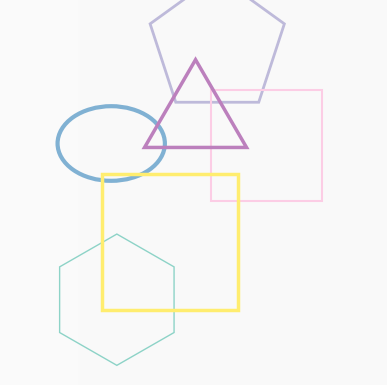[{"shape": "hexagon", "thickness": 1, "radius": 0.85, "center": [0.302, 0.222]}, {"shape": "pentagon", "thickness": 2, "radius": 0.91, "center": [0.561, 0.882]}, {"shape": "oval", "thickness": 3, "radius": 0.69, "center": [0.287, 0.627]}, {"shape": "square", "thickness": 1.5, "radius": 0.72, "center": [0.688, 0.621]}, {"shape": "triangle", "thickness": 2.5, "radius": 0.76, "center": [0.505, 0.693]}, {"shape": "square", "thickness": 2.5, "radius": 0.88, "center": [0.438, 0.372]}]